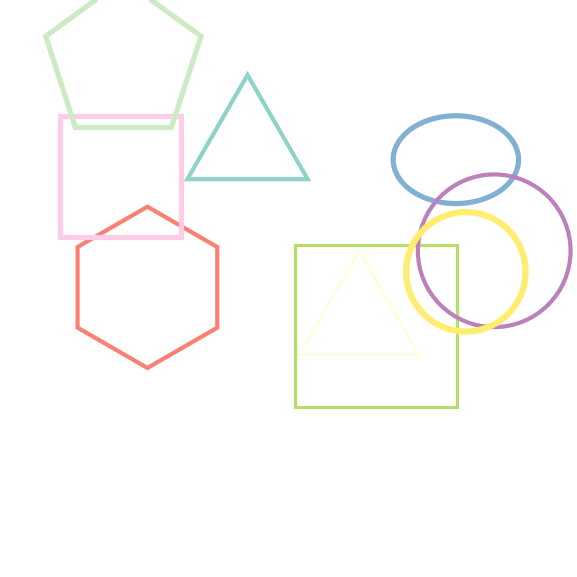[{"shape": "triangle", "thickness": 2, "radius": 0.6, "center": [0.429, 0.749]}, {"shape": "triangle", "thickness": 0.5, "radius": 0.6, "center": [0.622, 0.444]}, {"shape": "hexagon", "thickness": 2, "radius": 0.7, "center": [0.255, 0.502]}, {"shape": "oval", "thickness": 2.5, "radius": 0.54, "center": [0.789, 0.723]}, {"shape": "square", "thickness": 1.5, "radius": 0.7, "center": [0.651, 0.434]}, {"shape": "square", "thickness": 2.5, "radius": 0.52, "center": [0.209, 0.693]}, {"shape": "circle", "thickness": 2, "radius": 0.66, "center": [0.856, 0.565]}, {"shape": "pentagon", "thickness": 2.5, "radius": 0.71, "center": [0.214, 0.893]}, {"shape": "circle", "thickness": 3, "radius": 0.52, "center": [0.807, 0.529]}]